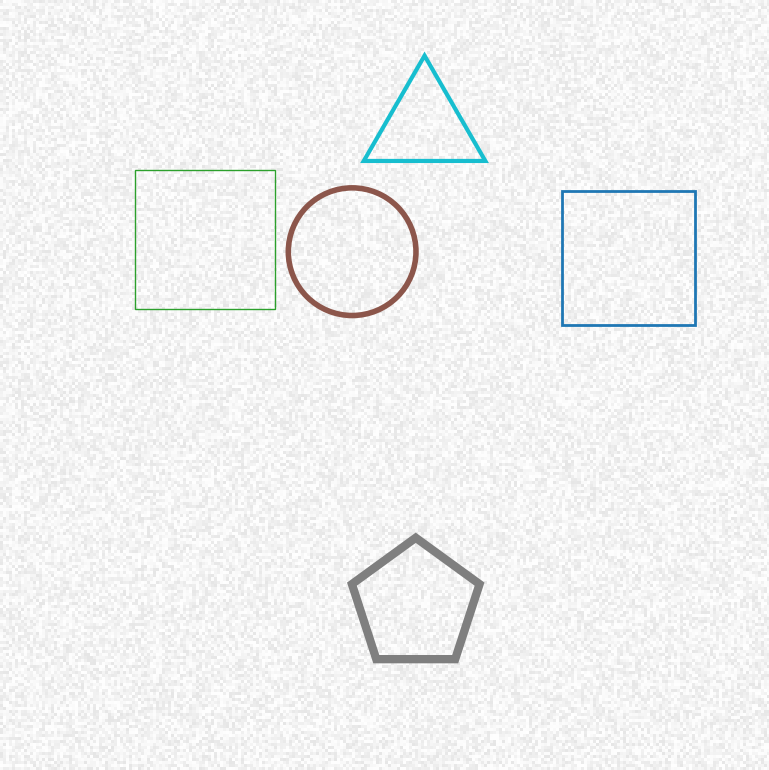[{"shape": "square", "thickness": 1, "radius": 0.43, "center": [0.816, 0.665]}, {"shape": "square", "thickness": 0.5, "radius": 0.45, "center": [0.267, 0.689]}, {"shape": "circle", "thickness": 2, "radius": 0.41, "center": [0.457, 0.673]}, {"shape": "pentagon", "thickness": 3, "radius": 0.44, "center": [0.54, 0.214]}, {"shape": "triangle", "thickness": 1.5, "radius": 0.46, "center": [0.551, 0.837]}]